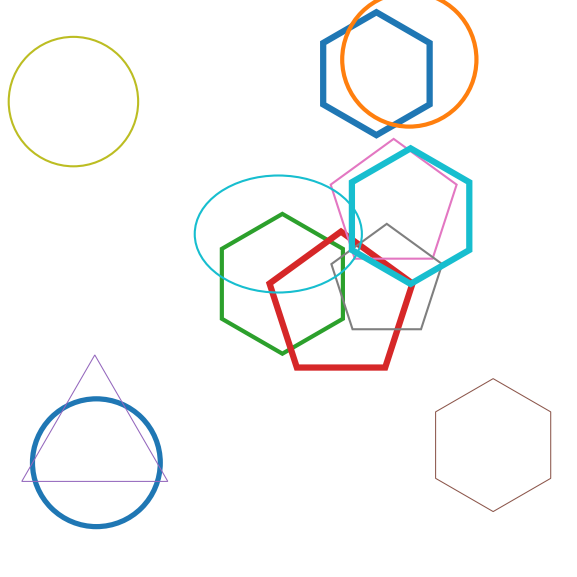[{"shape": "circle", "thickness": 2.5, "radius": 0.55, "center": [0.167, 0.198]}, {"shape": "hexagon", "thickness": 3, "radius": 0.53, "center": [0.652, 0.872]}, {"shape": "circle", "thickness": 2, "radius": 0.58, "center": [0.709, 0.896]}, {"shape": "hexagon", "thickness": 2, "radius": 0.61, "center": [0.489, 0.508]}, {"shape": "pentagon", "thickness": 3, "radius": 0.65, "center": [0.591, 0.468]}, {"shape": "triangle", "thickness": 0.5, "radius": 0.73, "center": [0.164, 0.239]}, {"shape": "hexagon", "thickness": 0.5, "radius": 0.58, "center": [0.854, 0.228]}, {"shape": "pentagon", "thickness": 1, "radius": 0.57, "center": [0.682, 0.644]}, {"shape": "pentagon", "thickness": 1, "radius": 0.5, "center": [0.67, 0.511]}, {"shape": "circle", "thickness": 1, "radius": 0.56, "center": [0.127, 0.823]}, {"shape": "hexagon", "thickness": 3, "radius": 0.59, "center": [0.711, 0.625]}, {"shape": "oval", "thickness": 1, "radius": 0.72, "center": [0.482, 0.594]}]